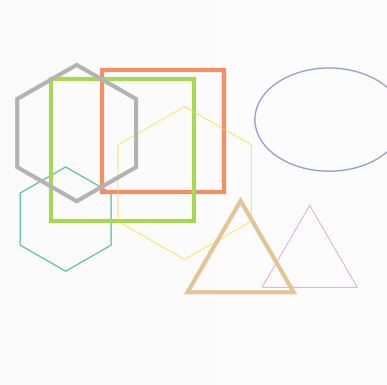[{"shape": "hexagon", "thickness": 1, "radius": 0.68, "center": [0.169, 0.431]}, {"shape": "square", "thickness": 3, "radius": 0.79, "center": [0.42, 0.66]}, {"shape": "oval", "thickness": 1, "radius": 0.96, "center": [0.849, 0.689]}, {"shape": "triangle", "thickness": 0.5, "radius": 0.71, "center": [0.799, 0.325]}, {"shape": "square", "thickness": 3, "radius": 0.92, "center": [0.316, 0.611]}, {"shape": "hexagon", "thickness": 0.5, "radius": 0.99, "center": [0.476, 0.525]}, {"shape": "triangle", "thickness": 3, "radius": 0.79, "center": [0.621, 0.32]}, {"shape": "hexagon", "thickness": 3, "radius": 0.89, "center": [0.198, 0.654]}]